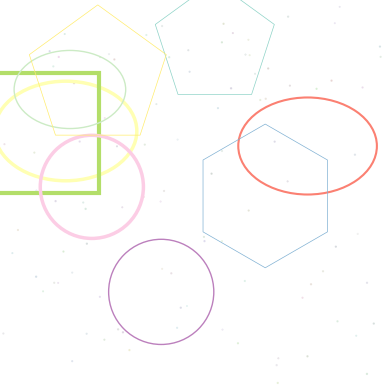[{"shape": "pentagon", "thickness": 0.5, "radius": 0.81, "center": [0.558, 0.886]}, {"shape": "oval", "thickness": 2.5, "radius": 0.92, "center": [0.171, 0.66]}, {"shape": "oval", "thickness": 1.5, "radius": 0.9, "center": [0.799, 0.621]}, {"shape": "hexagon", "thickness": 0.5, "radius": 0.93, "center": [0.689, 0.491]}, {"shape": "square", "thickness": 3, "radius": 0.78, "center": [0.102, 0.654]}, {"shape": "circle", "thickness": 2.5, "radius": 0.67, "center": [0.239, 0.515]}, {"shape": "circle", "thickness": 1, "radius": 0.68, "center": [0.419, 0.242]}, {"shape": "oval", "thickness": 1, "radius": 0.72, "center": [0.182, 0.768]}, {"shape": "pentagon", "thickness": 0.5, "radius": 0.94, "center": [0.254, 0.8]}]